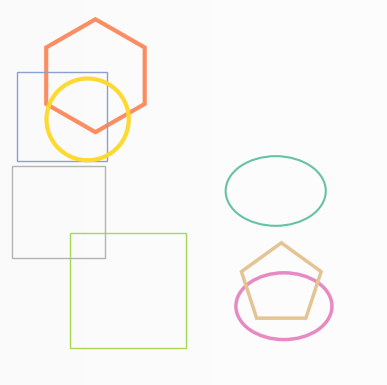[{"shape": "oval", "thickness": 1.5, "radius": 0.65, "center": [0.712, 0.504]}, {"shape": "hexagon", "thickness": 3, "radius": 0.73, "center": [0.246, 0.803]}, {"shape": "square", "thickness": 1, "radius": 0.58, "center": [0.16, 0.697]}, {"shape": "oval", "thickness": 2.5, "radius": 0.62, "center": [0.733, 0.205]}, {"shape": "square", "thickness": 1, "radius": 0.75, "center": [0.33, 0.245]}, {"shape": "circle", "thickness": 3, "radius": 0.53, "center": [0.226, 0.69]}, {"shape": "pentagon", "thickness": 2.5, "radius": 0.54, "center": [0.726, 0.261]}, {"shape": "square", "thickness": 1, "radius": 0.6, "center": [0.151, 0.45]}]